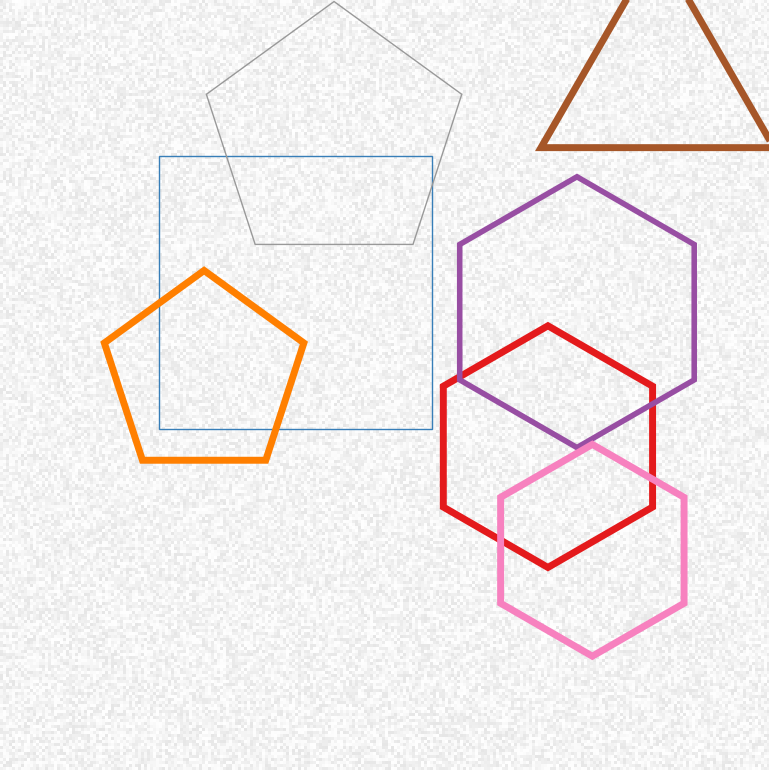[{"shape": "hexagon", "thickness": 2.5, "radius": 0.78, "center": [0.712, 0.42]}, {"shape": "square", "thickness": 0.5, "radius": 0.89, "center": [0.384, 0.62]}, {"shape": "hexagon", "thickness": 2, "radius": 0.88, "center": [0.749, 0.595]}, {"shape": "pentagon", "thickness": 2.5, "radius": 0.68, "center": [0.265, 0.512]}, {"shape": "triangle", "thickness": 2.5, "radius": 0.87, "center": [0.854, 0.896]}, {"shape": "hexagon", "thickness": 2.5, "radius": 0.69, "center": [0.769, 0.285]}, {"shape": "pentagon", "thickness": 0.5, "radius": 0.87, "center": [0.434, 0.824]}]